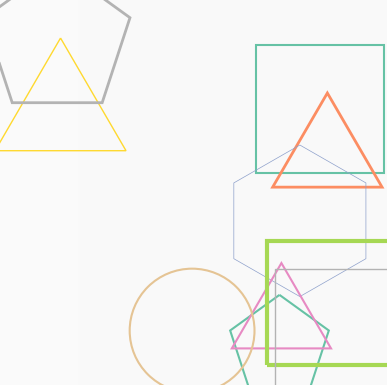[{"shape": "square", "thickness": 1.5, "radius": 0.83, "center": [0.825, 0.717]}, {"shape": "pentagon", "thickness": 1.5, "radius": 0.67, "center": [0.721, 0.1]}, {"shape": "triangle", "thickness": 2, "radius": 0.82, "center": [0.845, 0.595]}, {"shape": "hexagon", "thickness": 0.5, "radius": 0.98, "center": [0.774, 0.426]}, {"shape": "triangle", "thickness": 1.5, "radius": 0.74, "center": [0.726, 0.169]}, {"shape": "square", "thickness": 3, "radius": 0.8, "center": [0.848, 0.213]}, {"shape": "triangle", "thickness": 1, "radius": 0.98, "center": [0.156, 0.706]}, {"shape": "circle", "thickness": 1.5, "radius": 0.81, "center": [0.496, 0.141]}, {"shape": "square", "thickness": 1, "radius": 0.86, "center": [0.883, 0.127]}, {"shape": "pentagon", "thickness": 2, "radius": 0.99, "center": [0.148, 0.893]}]